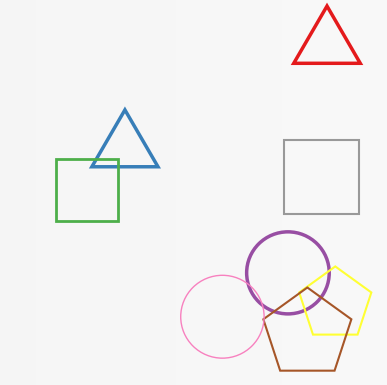[{"shape": "triangle", "thickness": 2.5, "radius": 0.5, "center": [0.844, 0.885]}, {"shape": "triangle", "thickness": 2.5, "radius": 0.49, "center": [0.322, 0.616]}, {"shape": "square", "thickness": 2, "radius": 0.4, "center": [0.224, 0.507]}, {"shape": "circle", "thickness": 2.5, "radius": 0.53, "center": [0.743, 0.291]}, {"shape": "pentagon", "thickness": 1.5, "radius": 0.49, "center": [0.865, 0.21]}, {"shape": "pentagon", "thickness": 1.5, "radius": 0.6, "center": [0.793, 0.134]}, {"shape": "circle", "thickness": 1, "radius": 0.54, "center": [0.574, 0.177]}, {"shape": "square", "thickness": 1.5, "radius": 0.48, "center": [0.83, 0.541]}]